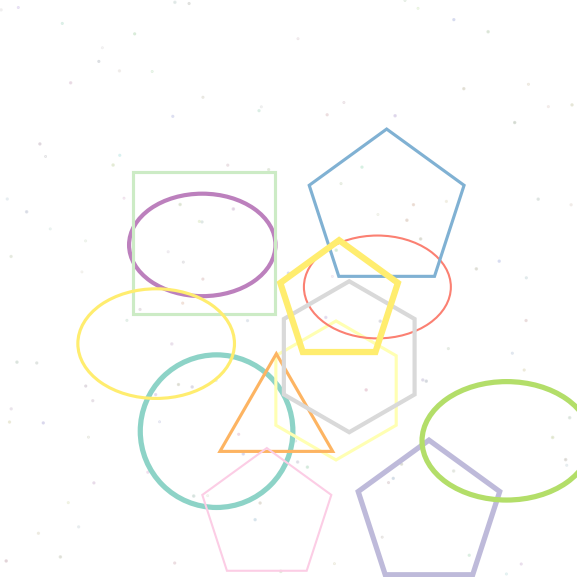[{"shape": "circle", "thickness": 2.5, "radius": 0.66, "center": [0.375, 0.253]}, {"shape": "hexagon", "thickness": 1.5, "radius": 0.6, "center": [0.582, 0.323]}, {"shape": "pentagon", "thickness": 2.5, "radius": 0.64, "center": [0.743, 0.108]}, {"shape": "oval", "thickness": 1, "radius": 0.64, "center": [0.653, 0.502]}, {"shape": "pentagon", "thickness": 1.5, "radius": 0.7, "center": [0.67, 0.635]}, {"shape": "triangle", "thickness": 1.5, "radius": 0.56, "center": [0.479, 0.274]}, {"shape": "oval", "thickness": 2.5, "radius": 0.73, "center": [0.877, 0.236]}, {"shape": "pentagon", "thickness": 1, "radius": 0.59, "center": [0.462, 0.106]}, {"shape": "hexagon", "thickness": 2, "radius": 0.65, "center": [0.605, 0.381]}, {"shape": "oval", "thickness": 2, "radius": 0.63, "center": [0.35, 0.575]}, {"shape": "square", "thickness": 1.5, "radius": 0.62, "center": [0.353, 0.578]}, {"shape": "oval", "thickness": 1.5, "radius": 0.68, "center": [0.27, 0.404]}, {"shape": "pentagon", "thickness": 3, "radius": 0.54, "center": [0.587, 0.476]}]